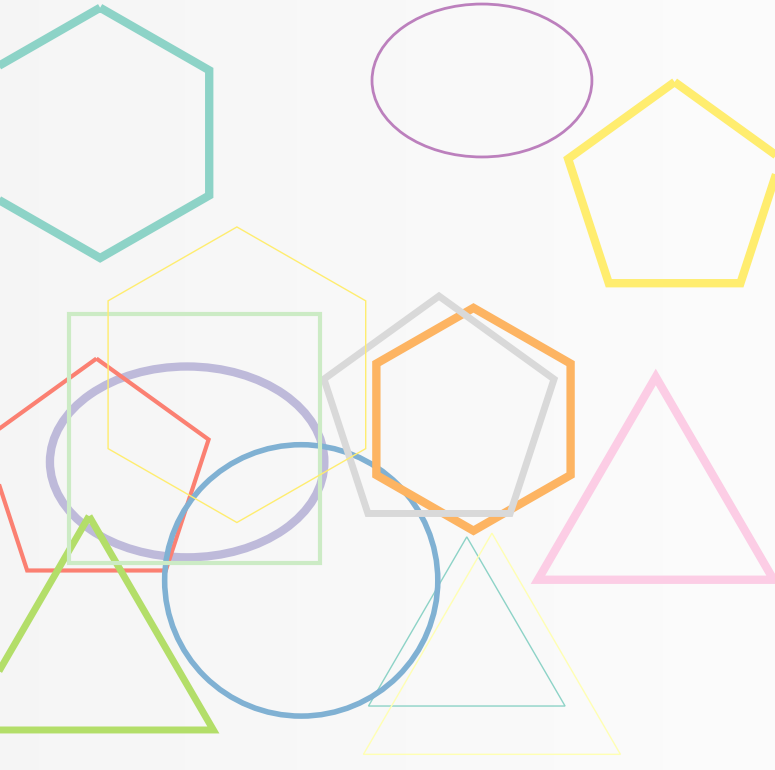[{"shape": "hexagon", "thickness": 3, "radius": 0.81, "center": [0.129, 0.827]}, {"shape": "triangle", "thickness": 0.5, "radius": 0.73, "center": [0.602, 0.156]}, {"shape": "triangle", "thickness": 0.5, "radius": 0.96, "center": [0.635, 0.116]}, {"shape": "oval", "thickness": 3, "radius": 0.89, "center": [0.241, 0.4]}, {"shape": "pentagon", "thickness": 1.5, "radius": 0.76, "center": [0.124, 0.382]}, {"shape": "circle", "thickness": 2, "radius": 0.88, "center": [0.389, 0.246]}, {"shape": "hexagon", "thickness": 3, "radius": 0.72, "center": [0.611, 0.455]}, {"shape": "triangle", "thickness": 2.5, "radius": 0.93, "center": [0.115, 0.145]}, {"shape": "triangle", "thickness": 3, "radius": 0.88, "center": [0.846, 0.335]}, {"shape": "pentagon", "thickness": 2.5, "radius": 0.78, "center": [0.566, 0.459]}, {"shape": "oval", "thickness": 1, "radius": 0.71, "center": [0.622, 0.895]}, {"shape": "square", "thickness": 1.5, "radius": 0.81, "center": [0.251, 0.43]}, {"shape": "hexagon", "thickness": 0.5, "radius": 0.96, "center": [0.306, 0.513]}, {"shape": "pentagon", "thickness": 3, "radius": 0.72, "center": [0.87, 0.749]}]